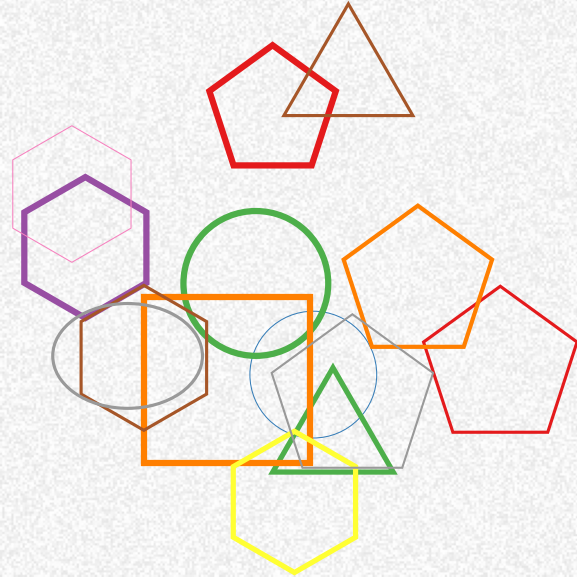[{"shape": "pentagon", "thickness": 1.5, "radius": 0.7, "center": [0.866, 0.364]}, {"shape": "pentagon", "thickness": 3, "radius": 0.58, "center": [0.472, 0.806]}, {"shape": "circle", "thickness": 0.5, "radius": 0.55, "center": [0.543, 0.35]}, {"shape": "circle", "thickness": 3, "radius": 0.63, "center": [0.443, 0.508]}, {"shape": "triangle", "thickness": 2.5, "radius": 0.6, "center": [0.577, 0.242]}, {"shape": "hexagon", "thickness": 3, "radius": 0.61, "center": [0.148, 0.57]}, {"shape": "square", "thickness": 3, "radius": 0.72, "center": [0.392, 0.34]}, {"shape": "pentagon", "thickness": 2, "radius": 0.68, "center": [0.724, 0.508]}, {"shape": "hexagon", "thickness": 2.5, "radius": 0.61, "center": [0.51, 0.13]}, {"shape": "triangle", "thickness": 1.5, "radius": 0.64, "center": [0.603, 0.863]}, {"shape": "hexagon", "thickness": 1.5, "radius": 0.63, "center": [0.249, 0.38]}, {"shape": "hexagon", "thickness": 0.5, "radius": 0.59, "center": [0.125, 0.663]}, {"shape": "oval", "thickness": 1.5, "radius": 0.65, "center": [0.221, 0.383]}, {"shape": "pentagon", "thickness": 1, "radius": 0.73, "center": [0.61, 0.308]}]